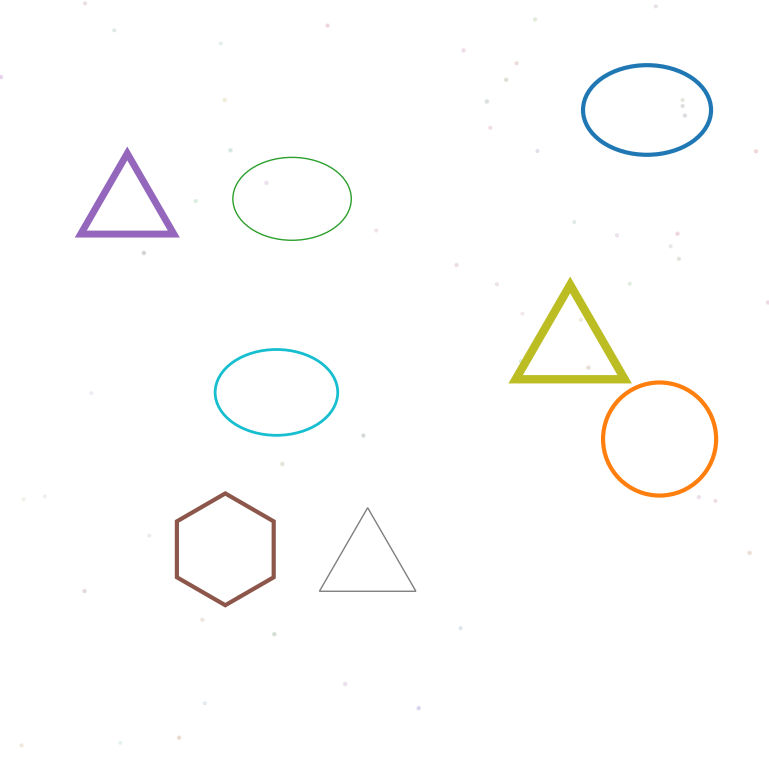[{"shape": "oval", "thickness": 1.5, "radius": 0.42, "center": [0.84, 0.857]}, {"shape": "circle", "thickness": 1.5, "radius": 0.37, "center": [0.857, 0.43]}, {"shape": "oval", "thickness": 0.5, "radius": 0.38, "center": [0.379, 0.742]}, {"shape": "triangle", "thickness": 2.5, "radius": 0.35, "center": [0.165, 0.731]}, {"shape": "hexagon", "thickness": 1.5, "radius": 0.36, "center": [0.293, 0.287]}, {"shape": "triangle", "thickness": 0.5, "radius": 0.36, "center": [0.477, 0.268]}, {"shape": "triangle", "thickness": 3, "radius": 0.41, "center": [0.74, 0.548]}, {"shape": "oval", "thickness": 1, "radius": 0.4, "center": [0.359, 0.49]}]